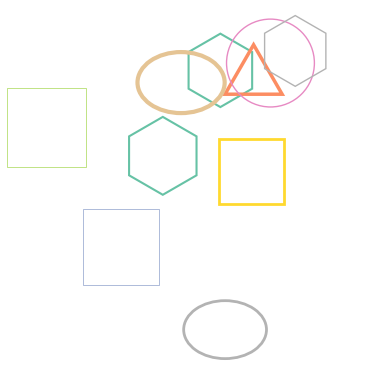[{"shape": "hexagon", "thickness": 1.5, "radius": 0.51, "center": [0.423, 0.595]}, {"shape": "hexagon", "thickness": 1.5, "radius": 0.48, "center": [0.572, 0.817]}, {"shape": "triangle", "thickness": 2.5, "radius": 0.43, "center": [0.659, 0.798]}, {"shape": "square", "thickness": 0.5, "radius": 0.49, "center": [0.314, 0.359]}, {"shape": "circle", "thickness": 1, "radius": 0.57, "center": [0.703, 0.836]}, {"shape": "square", "thickness": 0.5, "radius": 0.51, "center": [0.121, 0.669]}, {"shape": "square", "thickness": 2, "radius": 0.42, "center": [0.653, 0.553]}, {"shape": "oval", "thickness": 3, "radius": 0.57, "center": [0.47, 0.785]}, {"shape": "hexagon", "thickness": 1, "radius": 0.46, "center": [0.767, 0.868]}, {"shape": "oval", "thickness": 2, "radius": 0.54, "center": [0.585, 0.144]}]